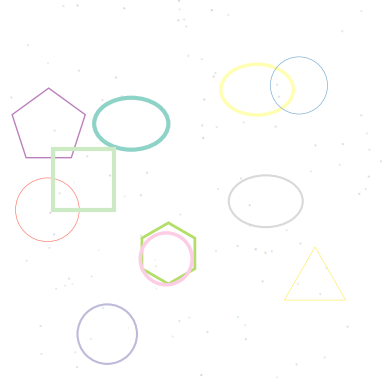[{"shape": "oval", "thickness": 3, "radius": 0.48, "center": [0.341, 0.679]}, {"shape": "oval", "thickness": 2.5, "radius": 0.47, "center": [0.668, 0.767]}, {"shape": "circle", "thickness": 1.5, "radius": 0.39, "center": [0.279, 0.132]}, {"shape": "circle", "thickness": 0.5, "radius": 0.41, "center": [0.123, 0.455]}, {"shape": "circle", "thickness": 0.5, "radius": 0.37, "center": [0.776, 0.778]}, {"shape": "hexagon", "thickness": 2, "radius": 0.4, "center": [0.437, 0.342]}, {"shape": "circle", "thickness": 2.5, "radius": 0.34, "center": [0.432, 0.328]}, {"shape": "oval", "thickness": 1.5, "radius": 0.48, "center": [0.69, 0.477]}, {"shape": "pentagon", "thickness": 1, "radius": 0.5, "center": [0.126, 0.671]}, {"shape": "square", "thickness": 3, "radius": 0.4, "center": [0.217, 0.533]}, {"shape": "triangle", "thickness": 0.5, "radius": 0.46, "center": [0.818, 0.266]}]